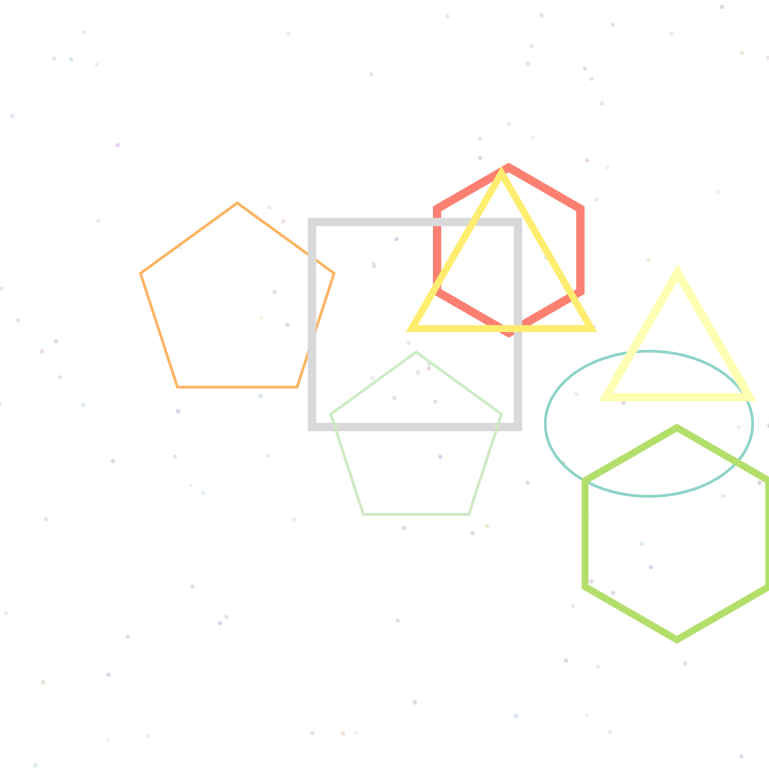[{"shape": "oval", "thickness": 1, "radius": 0.67, "center": [0.843, 0.45]}, {"shape": "triangle", "thickness": 3, "radius": 0.54, "center": [0.88, 0.538]}, {"shape": "hexagon", "thickness": 3, "radius": 0.54, "center": [0.661, 0.675]}, {"shape": "pentagon", "thickness": 1, "radius": 0.66, "center": [0.308, 0.604]}, {"shape": "hexagon", "thickness": 2.5, "radius": 0.69, "center": [0.879, 0.307]}, {"shape": "square", "thickness": 3, "radius": 0.67, "center": [0.539, 0.578]}, {"shape": "pentagon", "thickness": 1, "radius": 0.58, "center": [0.54, 0.426]}, {"shape": "triangle", "thickness": 2.5, "radius": 0.67, "center": [0.651, 0.641]}]